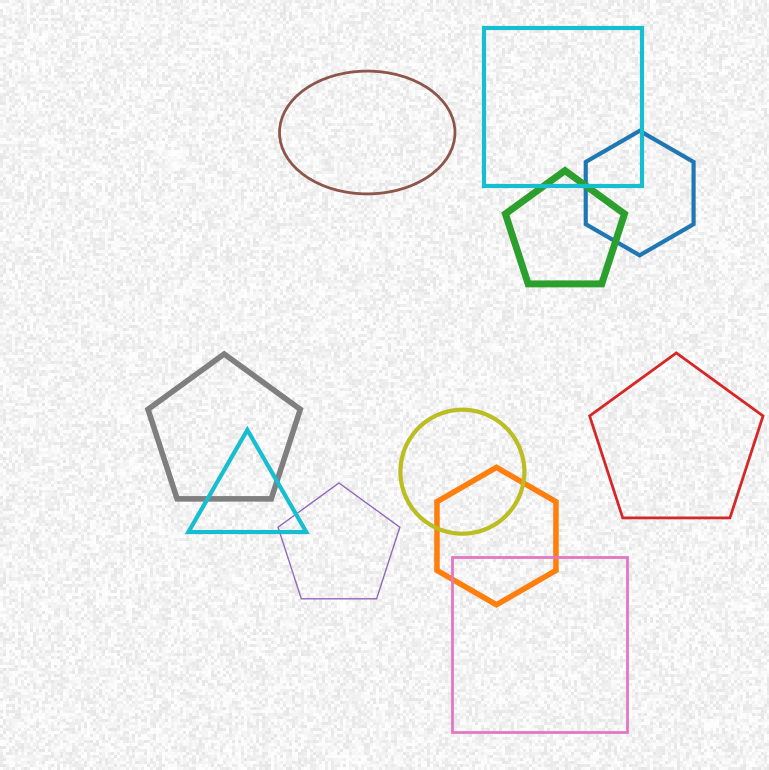[{"shape": "hexagon", "thickness": 1.5, "radius": 0.4, "center": [0.831, 0.749]}, {"shape": "hexagon", "thickness": 2, "radius": 0.45, "center": [0.645, 0.304]}, {"shape": "pentagon", "thickness": 2.5, "radius": 0.41, "center": [0.734, 0.697]}, {"shape": "pentagon", "thickness": 1, "radius": 0.59, "center": [0.878, 0.423]}, {"shape": "pentagon", "thickness": 0.5, "radius": 0.42, "center": [0.44, 0.29]}, {"shape": "oval", "thickness": 1, "radius": 0.57, "center": [0.477, 0.828]}, {"shape": "square", "thickness": 1, "radius": 0.57, "center": [0.7, 0.163]}, {"shape": "pentagon", "thickness": 2, "radius": 0.52, "center": [0.291, 0.436]}, {"shape": "circle", "thickness": 1.5, "radius": 0.4, "center": [0.6, 0.387]}, {"shape": "square", "thickness": 1.5, "radius": 0.51, "center": [0.731, 0.861]}, {"shape": "triangle", "thickness": 1.5, "radius": 0.44, "center": [0.321, 0.353]}]